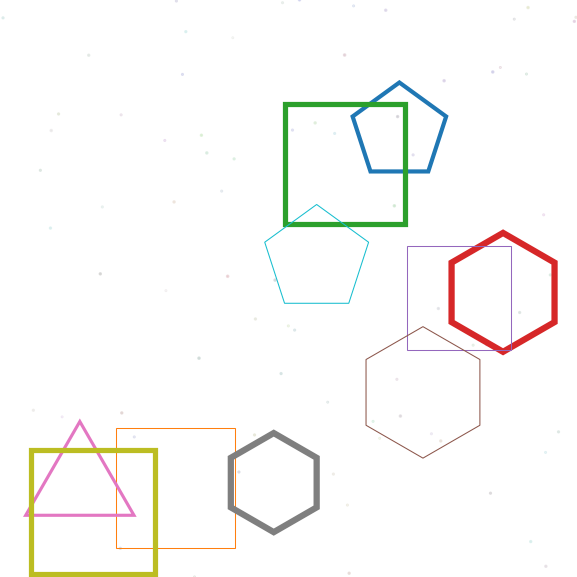[{"shape": "pentagon", "thickness": 2, "radius": 0.43, "center": [0.692, 0.771]}, {"shape": "square", "thickness": 0.5, "radius": 0.52, "center": [0.304, 0.154]}, {"shape": "square", "thickness": 2.5, "radius": 0.52, "center": [0.598, 0.715]}, {"shape": "hexagon", "thickness": 3, "radius": 0.51, "center": [0.871, 0.493]}, {"shape": "square", "thickness": 0.5, "radius": 0.45, "center": [0.795, 0.483]}, {"shape": "hexagon", "thickness": 0.5, "radius": 0.57, "center": [0.732, 0.32]}, {"shape": "triangle", "thickness": 1.5, "radius": 0.54, "center": [0.138, 0.161]}, {"shape": "hexagon", "thickness": 3, "radius": 0.43, "center": [0.474, 0.163]}, {"shape": "square", "thickness": 2.5, "radius": 0.54, "center": [0.161, 0.113]}, {"shape": "pentagon", "thickness": 0.5, "radius": 0.47, "center": [0.548, 0.55]}]